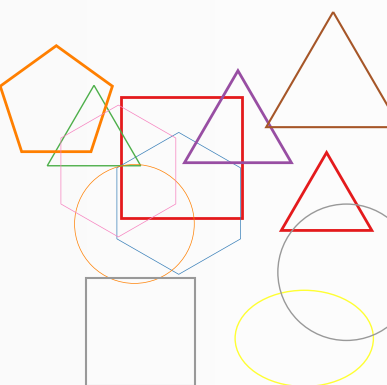[{"shape": "square", "thickness": 2, "radius": 0.78, "center": [0.468, 0.591]}, {"shape": "triangle", "thickness": 2, "radius": 0.67, "center": [0.843, 0.469]}, {"shape": "hexagon", "thickness": 0.5, "radius": 0.92, "center": [0.461, 0.472]}, {"shape": "triangle", "thickness": 1, "radius": 0.7, "center": [0.243, 0.639]}, {"shape": "triangle", "thickness": 2, "radius": 0.8, "center": [0.614, 0.657]}, {"shape": "circle", "thickness": 0.5, "radius": 0.77, "center": [0.347, 0.418]}, {"shape": "pentagon", "thickness": 2, "radius": 0.76, "center": [0.145, 0.729]}, {"shape": "oval", "thickness": 1, "radius": 0.89, "center": [0.785, 0.121]}, {"shape": "triangle", "thickness": 1.5, "radius": 1.0, "center": [0.86, 0.769]}, {"shape": "hexagon", "thickness": 0.5, "radius": 0.86, "center": [0.305, 0.556]}, {"shape": "square", "thickness": 1.5, "radius": 0.7, "center": [0.363, 0.137]}, {"shape": "circle", "thickness": 1, "radius": 0.89, "center": [0.894, 0.293]}]